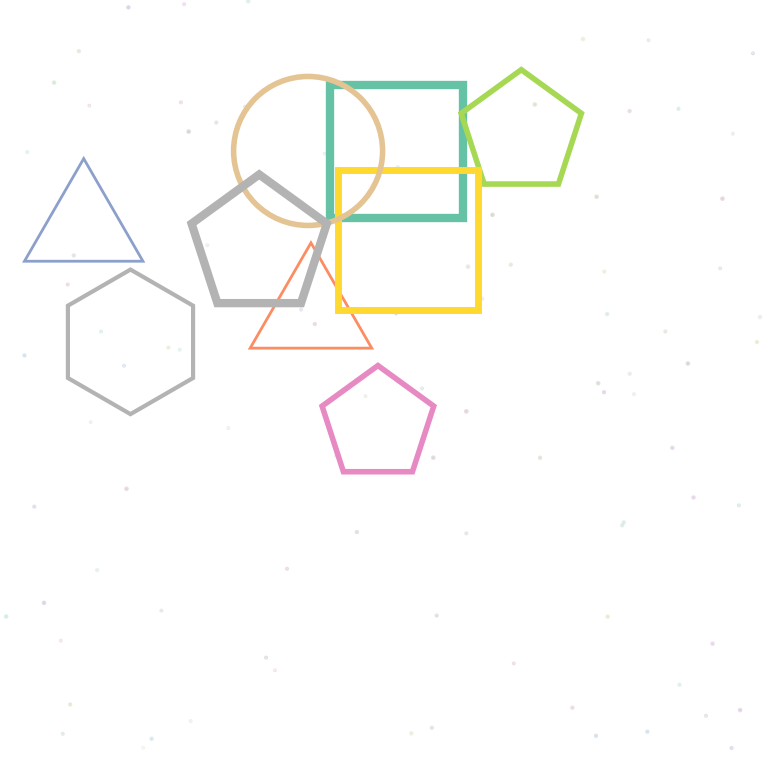[{"shape": "square", "thickness": 3, "radius": 0.43, "center": [0.515, 0.803]}, {"shape": "triangle", "thickness": 1, "radius": 0.46, "center": [0.404, 0.593]}, {"shape": "triangle", "thickness": 1, "radius": 0.44, "center": [0.109, 0.705]}, {"shape": "pentagon", "thickness": 2, "radius": 0.38, "center": [0.491, 0.449]}, {"shape": "pentagon", "thickness": 2, "radius": 0.41, "center": [0.677, 0.827]}, {"shape": "square", "thickness": 2.5, "radius": 0.46, "center": [0.53, 0.688]}, {"shape": "circle", "thickness": 2, "radius": 0.48, "center": [0.4, 0.804]}, {"shape": "hexagon", "thickness": 1.5, "radius": 0.47, "center": [0.169, 0.556]}, {"shape": "pentagon", "thickness": 3, "radius": 0.46, "center": [0.337, 0.681]}]